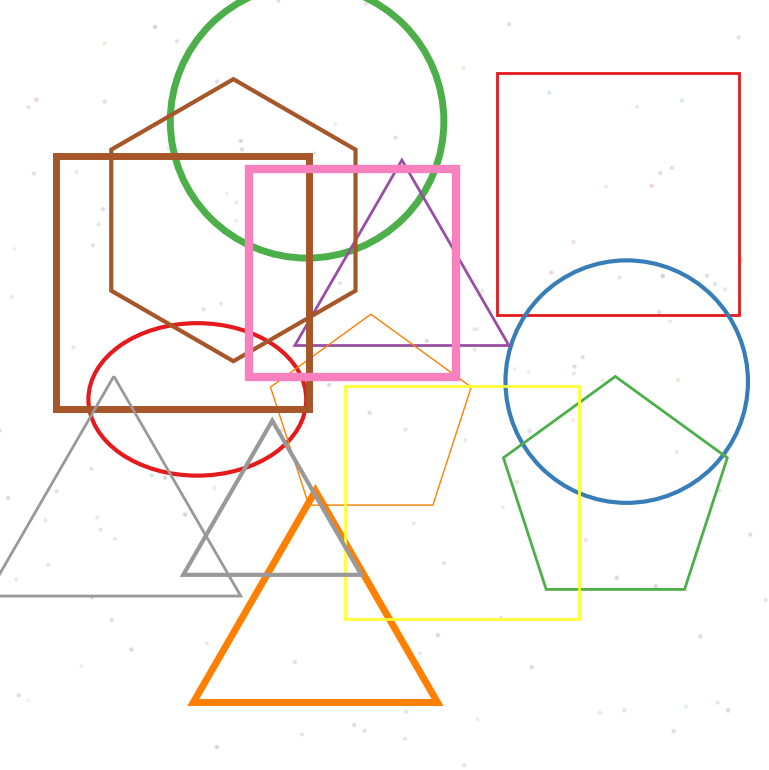[{"shape": "square", "thickness": 1, "radius": 0.78, "center": [0.802, 0.748]}, {"shape": "oval", "thickness": 1.5, "radius": 0.71, "center": [0.256, 0.481]}, {"shape": "circle", "thickness": 1.5, "radius": 0.79, "center": [0.814, 0.504]}, {"shape": "pentagon", "thickness": 1, "radius": 0.76, "center": [0.799, 0.358]}, {"shape": "circle", "thickness": 2.5, "radius": 0.89, "center": [0.399, 0.842]}, {"shape": "triangle", "thickness": 1, "radius": 0.8, "center": [0.522, 0.632]}, {"shape": "pentagon", "thickness": 0.5, "radius": 0.69, "center": [0.482, 0.455]}, {"shape": "triangle", "thickness": 2.5, "radius": 0.92, "center": [0.41, 0.179]}, {"shape": "square", "thickness": 1, "radius": 0.76, "center": [0.6, 0.347]}, {"shape": "square", "thickness": 2.5, "radius": 0.82, "center": [0.237, 0.633]}, {"shape": "hexagon", "thickness": 1.5, "radius": 0.92, "center": [0.303, 0.714]}, {"shape": "square", "thickness": 3, "radius": 0.67, "center": [0.458, 0.646]}, {"shape": "triangle", "thickness": 1.5, "radius": 0.67, "center": [0.354, 0.32]}, {"shape": "triangle", "thickness": 1, "radius": 0.95, "center": [0.148, 0.321]}]